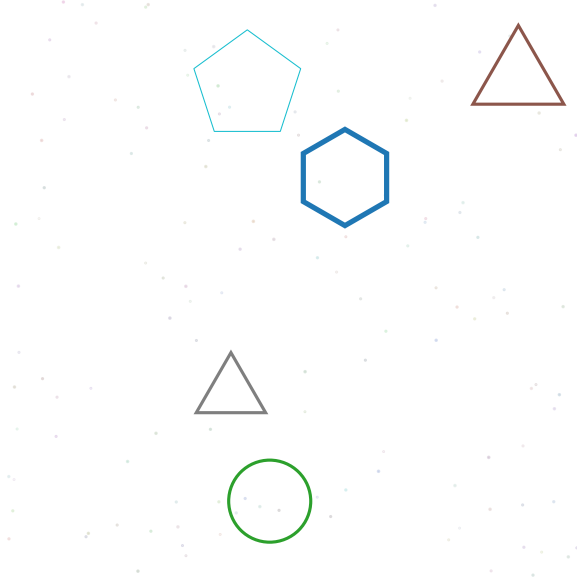[{"shape": "hexagon", "thickness": 2.5, "radius": 0.42, "center": [0.597, 0.692]}, {"shape": "circle", "thickness": 1.5, "radius": 0.36, "center": [0.467, 0.131]}, {"shape": "triangle", "thickness": 1.5, "radius": 0.45, "center": [0.898, 0.864]}, {"shape": "triangle", "thickness": 1.5, "radius": 0.35, "center": [0.4, 0.319]}, {"shape": "pentagon", "thickness": 0.5, "radius": 0.49, "center": [0.428, 0.85]}]